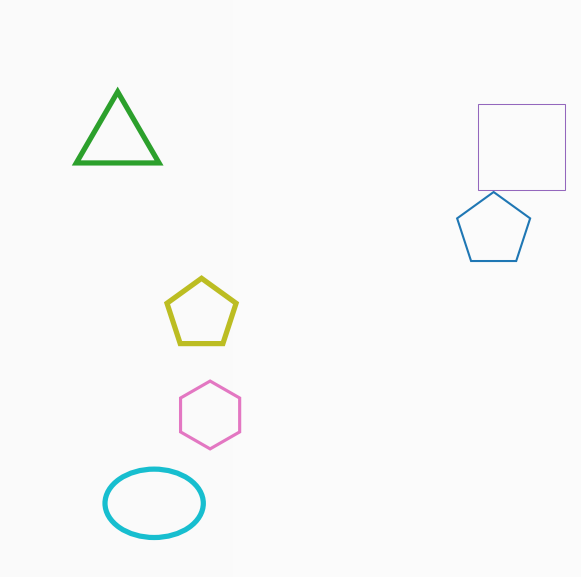[{"shape": "pentagon", "thickness": 1, "radius": 0.33, "center": [0.849, 0.601]}, {"shape": "triangle", "thickness": 2.5, "radius": 0.41, "center": [0.202, 0.758]}, {"shape": "square", "thickness": 0.5, "radius": 0.37, "center": [0.897, 0.745]}, {"shape": "hexagon", "thickness": 1.5, "radius": 0.29, "center": [0.361, 0.281]}, {"shape": "pentagon", "thickness": 2.5, "radius": 0.31, "center": [0.347, 0.455]}, {"shape": "oval", "thickness": 2.5, "radius": 0.42, "center": [0.265, 0.128]}]